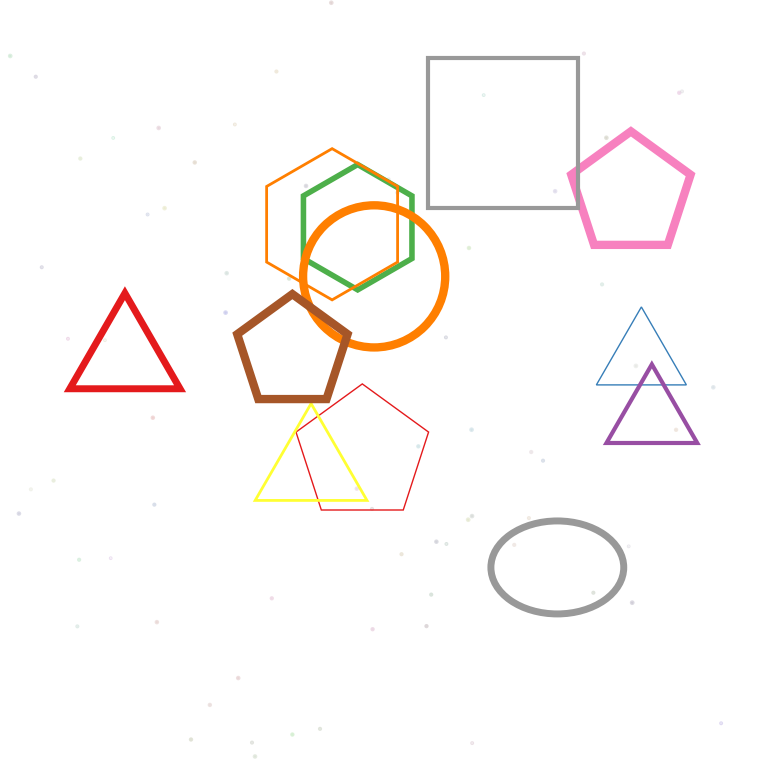[{"shape": "triangle", "thickness": 2.5, "radius": 0.41, "center": [0.162, 0.536]}, {"shape": "pentagon", "thickness": 0.5, "radius": 0.45, "center": [0.471, 0.411]}, {"shape": "triangle", "thickness": 0.5, "radius": 0.34, "center": [0.833, 0.534]}, {"shape": "hexagon", "thickness": 2, "radius": 0.41, "center": [0.465, 0.705]}, {"shape": "triangle", "thickness": 1.5, "radius": 0.34, "center": [0.847, 0.459]}, {"shape": "circle", "thickness": 3, "radius": 0.46, "center": [0.486, 0.641]}, {"shape": "hexagon", "thickness": 1, "radius": 0.49, "center": [0.431, 0.709]}, {"shape": "triangle", "thickness": 1, "radius": 0.42, "center": [0.404, 0.392]}, {"shape": "pentagon", "thickness": 3, "radius": 0.38, "center": [0.38, 0.543]}, {"shape": "pentagon", "thickness": 3, "radius": 0.41, "center": [0.819, 0.748]}, {"shape": "oval", "thickness": 2.5, "radius": 0.43, "center": [0.724, 0.263]}, {"shape": "square", "thickness": 1.5, "radius": 0.49, "center": [0.653, 0.827]}]